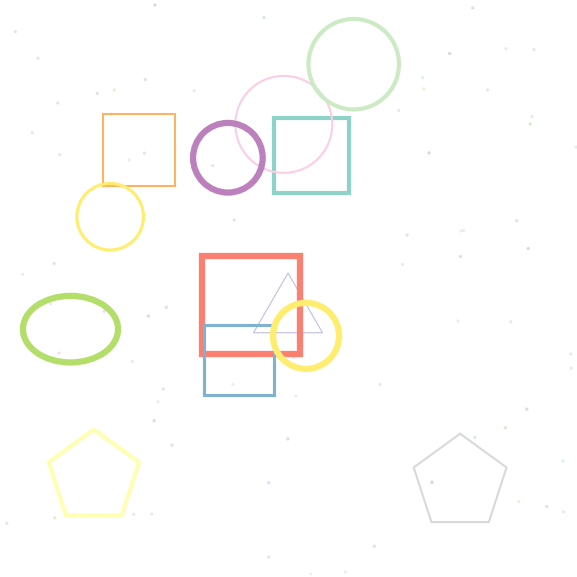[{"shape": "square", "thickness": 2, "radius": 0.33, "center": [0.54, 0.729]}, {"shape": "pentagon", "thickness": 2, "radius": 0.41, "center": [0.163, 0.173]}, {"shape": "triangle", "thickness": 0.5, "radius": 0.34, "center": [0.499, 0.457]}, {"shape": "square", "thickness": 3, "radius": 0.42, "center": [0.435, 0.471]}, {"shape": "square", "thickness": 1.5, "radius": 0.31, "center": [0.413, 0.376]}, {"shape": "square", "thickness": 1, "radius": 0.31, "center": [0.241, 0.739]}, {"shape": "oval", "thickness": 3, "radius": 0.41, "center": [0.122, 0.429]}, {"shape": "circle", "thickness": 1, "radius": 0.42, "center": [0.491, 0.784]}, {"shape": "pentagon", "thickness": 1, "radius": 0.42, "center": [0.797, 0.164]}, {"shape": "circle", "thickness": 3, "radius": 0.3, "center": [0.395, 0.726]}, {"shape": "circle", "thickness": 2, "radius": 0.39, "center": [0.612, 0.888]}, {"shape": "circle", "thickness": 3, "radius": 0.29, "center": [0.53, 0.418]}, {"shape": "circle", "thickness": 1.5, "radius": 0.29, "center": [0.191, 0.624]}]